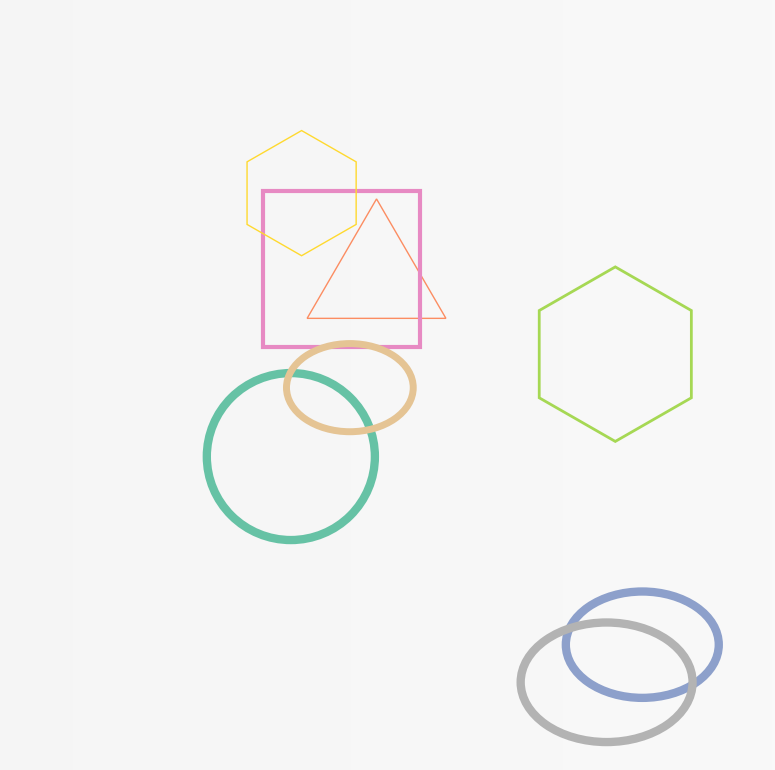[{"shape": "circle", "thickness": 3, "radius": 0.54, "center": [0.375, 0.407]}, {"shape": "triangle", "thickness": 0.5, "radius": 0.52, "center": [0.486, 0.638]}, {"shape": "oval", "thickness": 3, "radius": 0.49, "center": [0.829, 0.163]}, {"shape": "square", "thickness": 1.5, "radius": 0.51, "center": [0.441, 0.651]}, {"shape": "hexagon", "thickness": 1, "radius": 0.57, "center": [0.794, 0.54]}, {"shape": "hexagon", "thickness": 0.5, "radius": 0.41, "center": [0.389, 0.749]}, {"shape": "oval", "thickness": 2.5, "radius": 0.41, "center": [0.451, 0.497]}, {"shape": "oval", "thickness": 3, "radius": 0.55, "center": [0.783, 0.114]}]